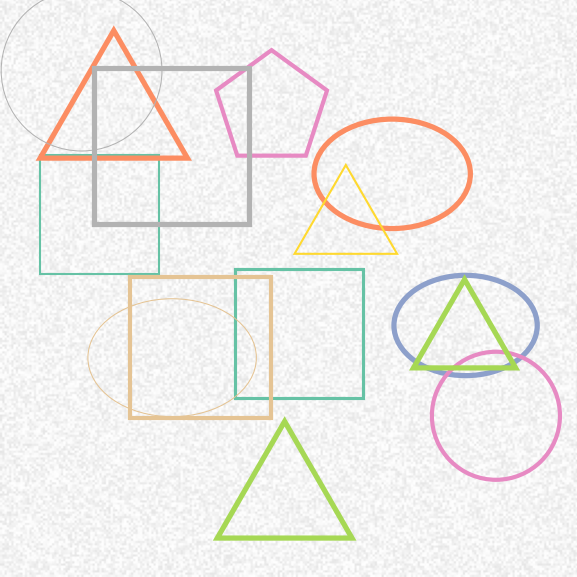[{"shape": "square", "thickness": 1.5, "radius": 0.56, "center": [0.517, 0.422]}, {"shape": "square", "thickness": 1, "radius": 0.52, "center": [0.172, 0.628]}, {"shape": "oval", "thickness": 2.5, "radius": 0.68, "center": [0.679, 0.698]}, {"shape": "triangle", "thickness": 2.5, "radius": 0.74, "center": [0.197, 0.799]}, {"shape": "oval", "thickness": 2.5, "radius": 0.62, "center": [0.806, 0.436]}, {"shape": "circle", "thickness": 2, "radius": 0.55, "center": [0.859, 0.279]}, {"shape": "pentagon", "thickness": 2, "radius": 0.5, "center": [0.47, 0.811]}, {"shape": "triangle", "thickness": 2.5, "radius": 0.51, "center": [0.804, 0.413]}, {"shape": "triangle", "thickness": 2.5, "radius": 0.67, "center": [0.493, 0.135]}, {"shape": "triangle", "thickness": 1, "radius": 0.51, "center": [0.599, 0.611]}, {"shape": "square", "thickness": 2, "radius": 0.61, "center": [0.348, 0.398]}, {"shape": "oval", "thickness": 0.5, "radius": 0.73, "center": [0.298, 0.38]}, {"shape": "square", "thickness": 2.5, "radius": 0.67, "center": [0.297, 0.746]}, {"shape": "circle", "thickness": 0.5, "radius": 0.7, "center": [0.141, 0.877]}]